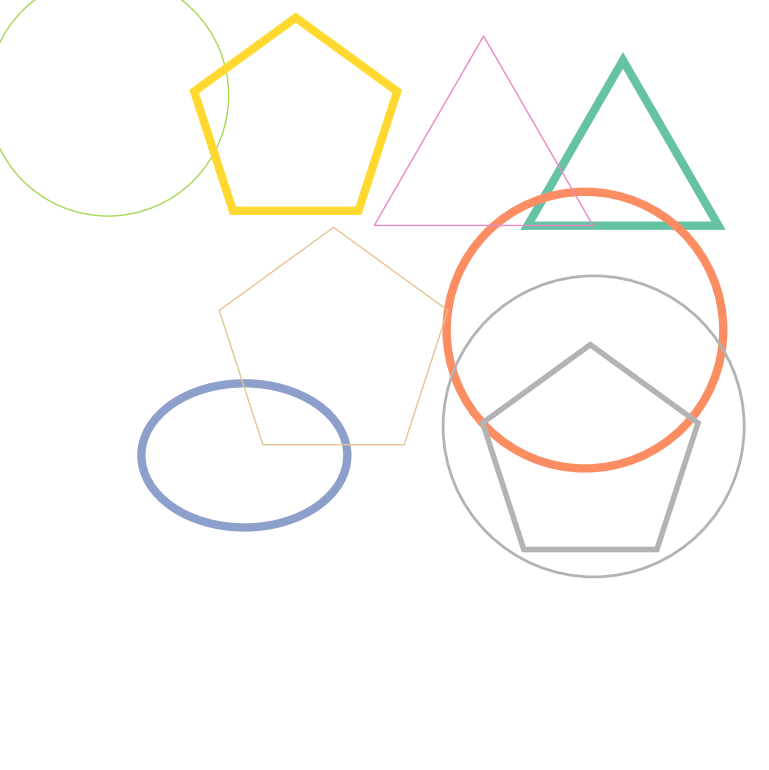[{"shape": "triangle", "thickness": 3, "radius": 0.72, "center": [0.809, 0.778]}, {"shape": "circle", "thickness": 3, "radius": 0.9, "center": [0.76, 0.571]}, {"shape": "oval", "thickness": 3, "radius": 0.67, "center": [0.317, 0.409]}, {"shape": "triangle", "thickness": 0.5, "radius": 0.82, "center": [0.628, 0.789]}, {"shape": "circle", "thickness": 0.5, "radius": 0.78, "center": [0.14, 0.876]}, {"shape": "pentagon", "thickness": 3, "radius": 0.69, "center": [0.384, 0.838]}, {"shape": "pentagon", "thickness": 0.5, "radius": 0.78, "center": [0.433, 0.549]}, {"shape": "pentagon", "thickness": 2, "radius": 0.74, "center": [0.767, 0.405]}, {"shape": "circle", "thickness": 1, "radius": 0.98, "center": [0.771, 0.446]}]